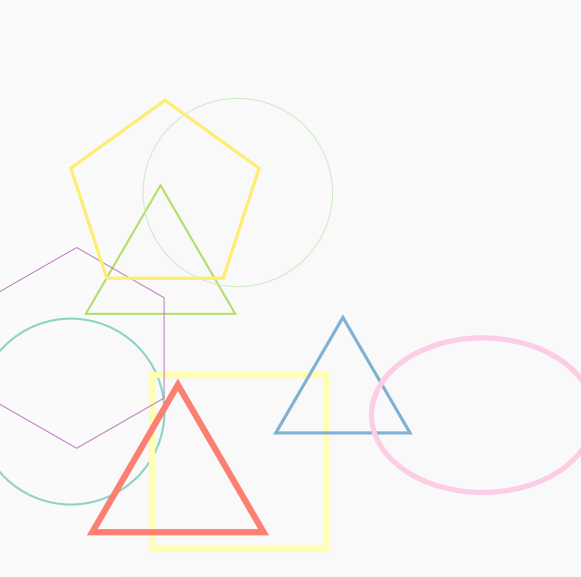[{"shape": "circle", "thickness": 1, "radius": 0.8, "center": [0.122, 0.286]}, {"shape": "square", "thickness": 3, "radius": 0.75, "center": [0.411, 0.199]}, {"shape": "triangle", "thickness": 3, "radius": 0.85, "center": [0.306, 0.163]}, {"shape": "triangle", "thickness": 1.5, "radius": 0.67, "center": [0.59, 0.316]}, {"shape": "triangle", "thickness": 1, "radius": 0.74, "center": [0.276, 0.53]}, {"shape": "oval", "thickness": 2.5, "radius": 0.96, "center": [0.83, 0.28]}, {"shape": "hexagon", "thickness": 0.5, "radius": 0.87, "center": [0.132, 0.397]}, {"shape": "circle", "thickness": 0.5, "radius": 0.81, "center": [0.409, 0.666]}, {"shape": "pentagon", "thickness": 1.5, "radius": 0.85, "center": [0.284, 0.655]}]